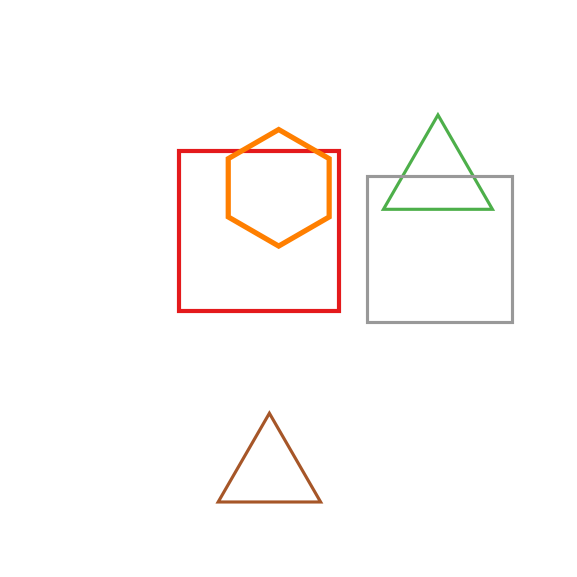[{"shape": "square", "thickness": 2, "radius": 0.69, "center": [0.448, 0.599]}, {"shape": "triangle", "thickness": 1.5, "radius": 0.54, "center": [0.758, 0.691]}, {"shape": "hexagon", "thickness": 2.5, "radius": 0.5, "center": [0.483, 0.674]}, {"shape": "triangle", "thickness": 1.5, "radius": 0.51, "center": [0.466, 0.181]}, {"shape": "square", "thickness": 1.5, "radius": 0.63, "center": [0.762, 0.568]}]